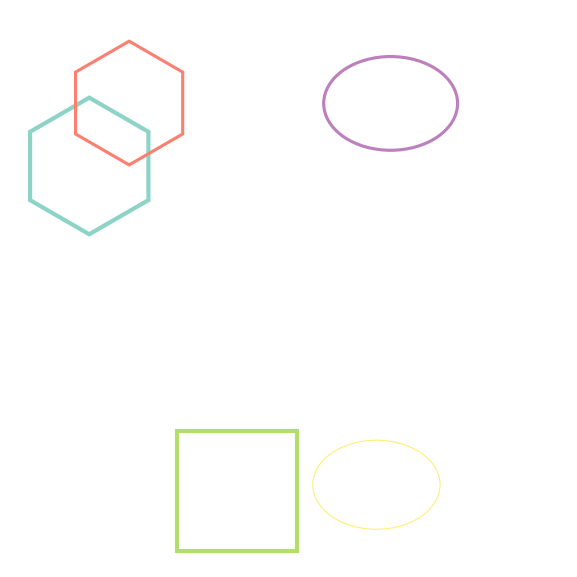[{"shape": "hexagon", "thickness": 2, "radius": 0.59, "center": [0.155, 0.712]}, {"shape": "hexagon", "thickness": 1.5, "radius": 0.54, "center": [0.224, 0.821]}, {"shape": "square", "thickness": 2, "radius": 0.52, "center": [0.41, 0.15]}, {"shape": "oval", "thickness": 1.5, "radius": 0.58, "center": [0.676, 0.82]}, {"shape": "oval", "thickness": 0.5, "radius": 0.55, "center": [0.652, 0.16]}]